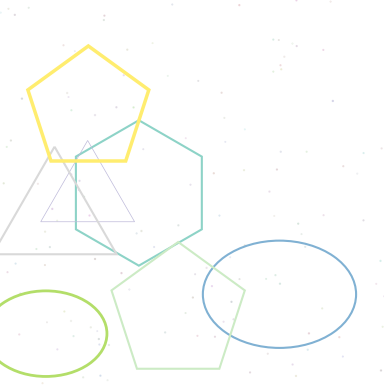[{"shape": "hexagon", "thickness": 1.5, "radius": 0.94, "center": [0.361, 0.499]}, {"shape": "triangle", "thickness": 0.5, "radius": 0.7, "center": [0.228, 0.494]}, {"shape": "oval", "thickness": 1.5, "radius": 1.0, "center": [0.726, 0.236]}, {"shape": "oval", "thickness": 2, "radius": 0.79, "center": [0.119, 0.133]}, {"shape": "triangle", "thickness": 1.5, "radius": 0.93, "center": [0.142, 0.433]}, {"shape": "pentagon", "thickness": 1.5, "radius": 0.91, "center": [0.463, 0.189]}, {"shape": "pentagon", "thickness": 2.5, "radius": 0.83, "center": [0.229, 0.715]}]